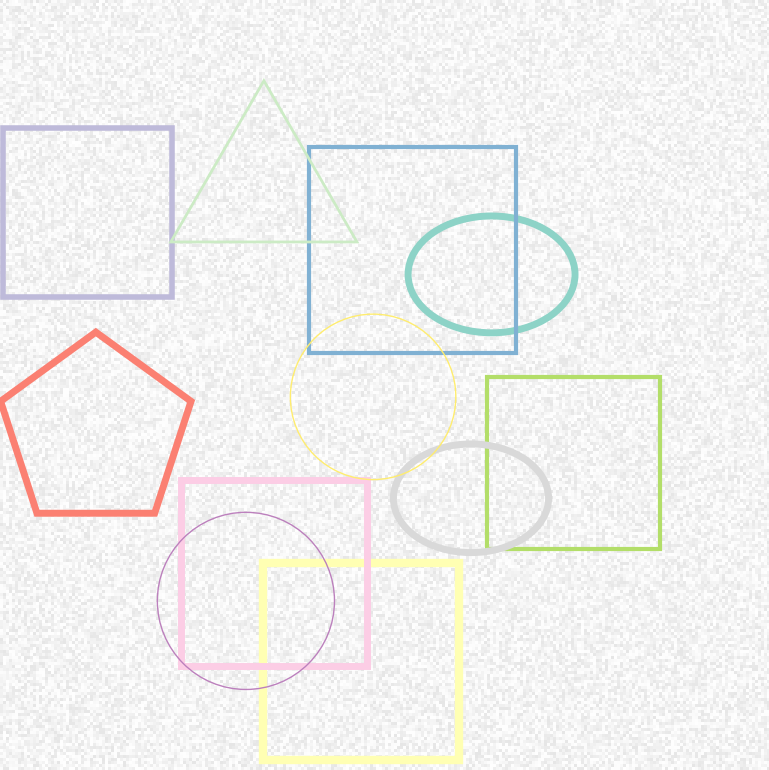[{"shape": "oval", "thickness": 2.5, "radius": 0.54, "center": [0.638, 0.644]}, {"shape": "square", "thickness": 3, "radius": 0.64, "center": [0.469, 0.141]}, {"shape": "square", "thickness": 2, "radius": 0.55, "center": [0.114, 0.724]}, {"shape": "pentagon", "thickness": 2.5, "radius": 0.65, "center": [0.124, 0.439]}, {"shape": "square", "thickness": 1.5, "radius": 0.67, "center": [0.536, 0.675]}, {"shape": "square", "thickness": 1.5, "radius": 0.56, "center": [0.744, 0.399]}, {"shape": "square", "thickness": 2.5, "radius": 0.61, "center": [0.356, 0.256]}, {"shape": "oval", "thickness": 2.5, "radius": 0.5, "center": [0.612, 0.353]}, {"shape": "circle", "thickness": 0.5, "radius": 0.58, "center": [0.319, 0.22]}, {"shape": "triangle", "thickness": 1, "radius": 0.7, "center": [0.343, 0.756]}, {"shape": "circle", "thickness": 0.5, "radius": 0.54, "center": [0.485, 0.485]}]